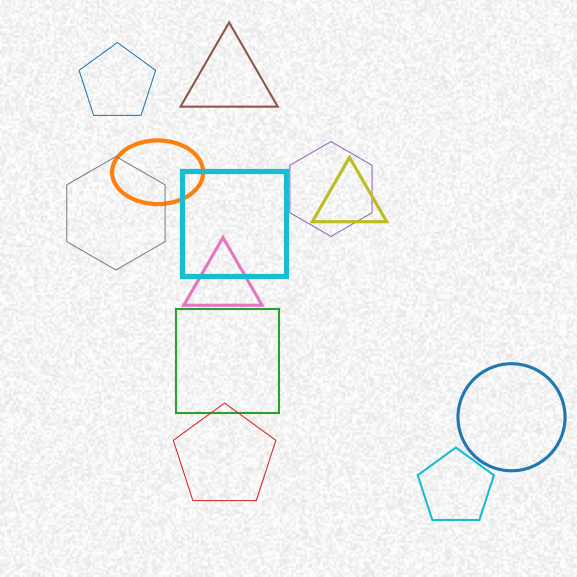[{"shape": "pentagon", "thickness": 0.5, "radius": 0.35, "center": [0.203, 0.856]}, {"shape": "circle", "thickness": 1.5, "radius": 0.46, "center": [0.886, 0.277]}, {"shape": "oval", "thickness": 2, "radius": 0.39, "center": [0.273, 0.701]}, {"shape": "square", "thickness": 1, "radius": 0.45, "center": [0.393, 0.374]}, {"shape": "pentagon", "thickness": 0.5, "radius": 0.47, "center": [0.389, 0.208]}, {"shape": "hexagon", "thickness": 0.5, "radius": 0.41, "center": [0.573, 0.672]}, {"shape": "triangle", "thickness": 1, "radius": 0.49, "center": [0.397, 0.863]}, {"shape": "triangle", "thickness": 1.5, "radius": 0.39, "center": [0.386, 0.51]}, {"shape": "hexagon", "thickness": 0.5, "radius": 0.49, "center": [0.201, 0.63]}, {"shape": "triangle", "thickness": 1.5, "radius": 0.37, "center": [0.605, 0.652]}, {"shape": "pentagon", "thickness": 1, "radius": 0.35, "center": [0.789, 0.155]}, {"shape": "square", "thickness": 2.5, "radius": 0.45, "center": [0.405, 0.612]}]